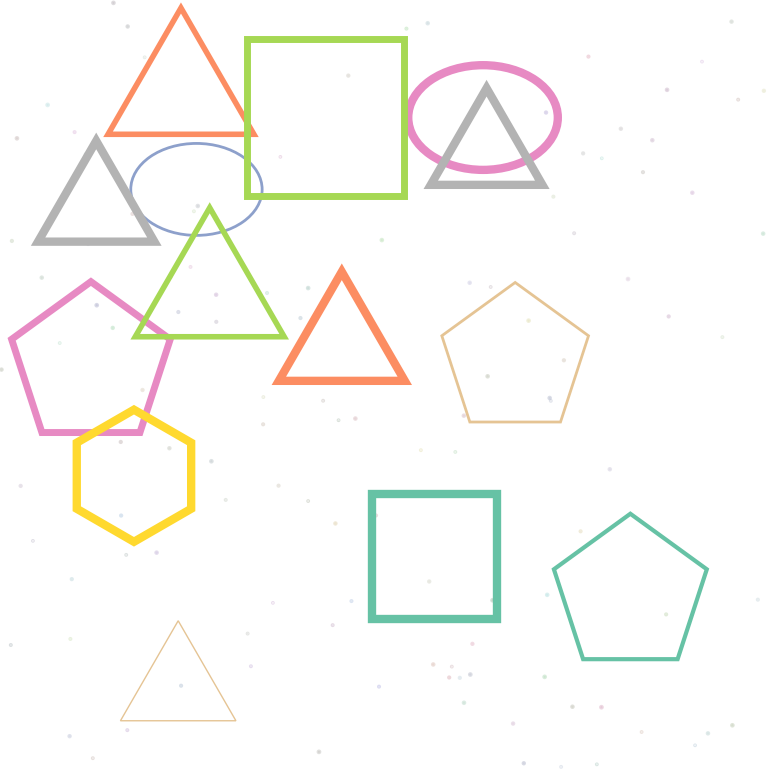[{"shape": "pentagon", "thickness": 1.5, "radius": 0.52, "center": [0.819, 0.228]}, {"shape": "square", "thickness": 3, "radius": 0.41, "center": [0.564, 0.277]}, {"shape": "triangle", "thickness": 2, "radius": 0.55, "center": [0.235, 0.88]}, {"shape": "triangle", "thickness": 3, "radius": 0.47, "center": [0.444, 0.553]}, {"shape": "oval", "thickness": 1, "radius": 0.43, "center": [0.255, 0.754]}, {"shape": "oval", "thickness": 3, "radius": 0.49, "center": [0.627, 0.847]}, {"shape": "pentagon", "thickness": 2.5, "radius": 0.54, "center": [0.118, 0.526]}, {"shape": "square", "thickness": 2.5, "radius": 0.51, "center": [0.423, 0.848]}, {"shape": "triangle", "thickness": 2, "radius": 0.56, "center": [0.272, 0.619]}, {"shape": "hexagon", "thickness": 3, "radius": 0.43, "center": [0.174, 0.382]}, {"shape": "triangle", "thickness": 0.5, "radius": 0.43, "center": [0.231, 0.107]}, {"shape": "pentagon", "thickness": 1, "radius": 0.5, "center": [0.669, 0.533]}, {"shape": "triangle", "thickness": 3, "radius": 0.44, "center": [0.125, 0.73]}, {"shape": "triangle", "thickness": 3, "radius": 0.42, "center": [0.632, 0.802]}]